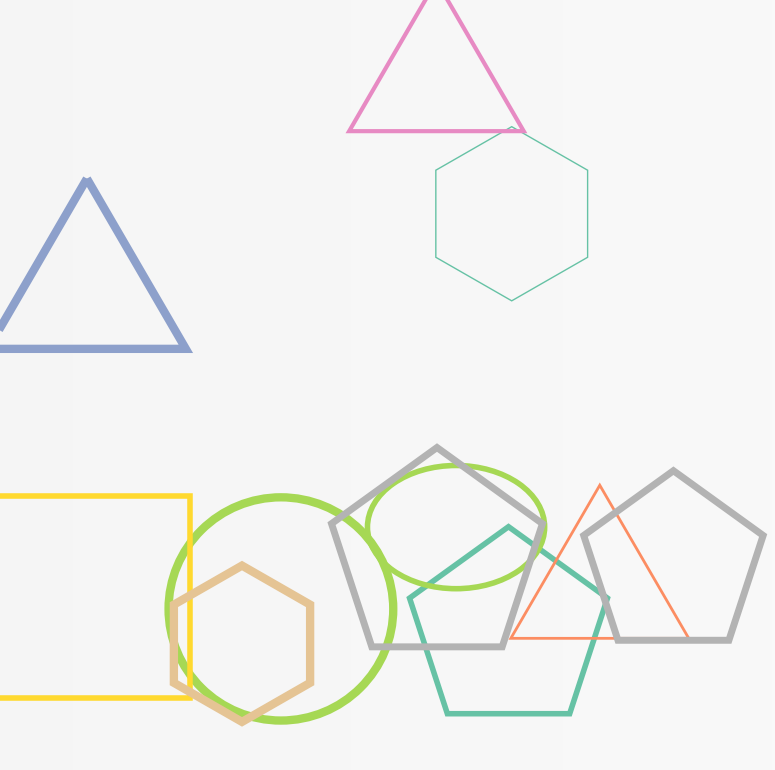[{"shape": "pentagon", "thickness": 2, "radius": 0.67, "center": [0.656, 0.182]}, {"shape": "hexagon", "thickness": 0.5, "radius": 0.57, "center": [0.66, 0.722]}, {"shape": "triangle", "thickness": 1, "radius": 0.66, "center": [0.774, 0.237]}, {"shape": "triangle", "thickness": 3, "radius": 0.74, "center": [0.112, 0.621]}, {"shape": "triangle", "thickness": 1.5, "radius": 0.65, "center": [0.563, 0.895]}, {"shape": "circle", "thickness": 3, "radius": 0.72, "center": [0.362, 0.209]}, {"shape": "oval", "thickness": 2, "radius": 0.57, "center": [0.588, 0.315]}, {"shape": "square", "thickness": 2, "radius": 0.65, "center": [0.114, 0.225]}, {"shape": "hexagon", "thickness": 3, "radius": 0.51, "center": [0.312, 0.164]}, {"shape": "pentagon", "thickness": 2.5, "radius": 0.61, "center": [0.869, 0.267]}, {"shape": "pentagon", "thickness": 2.5, "radius": 0.72, "center": [0.564, 0.276]}]